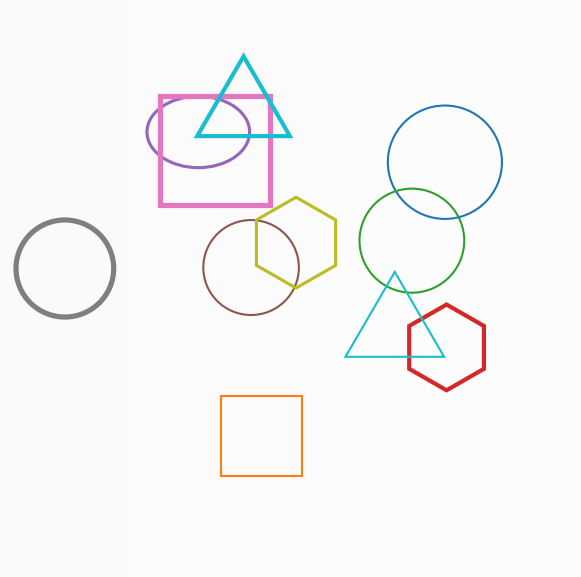[{"shape": "circle", "thickness": 1, "radius": 0.49, "center": [0.765, 0.718]}, {"shape": "square", "thickness": 1, "radius": 0.35, "center": [0.45, 0.244]}, {"shape": "circle", "thickness": 1, "radius": 0.45, "center": [0.709, 0.582]}, {"shape": "hexagon", "thickness": 2, "radius": 0.37, "center": [0.768, 0.398]}, {"shape": "oval", "thickness": 1.5, "radius": 0.44, "center": [0.341, 0.771]}, {"shape": "circle", "thickness": 1, "radius": 0.41, "center": [0.432, 0.536]}, {"shape": "square", "thickness": 2.5, "radius": 0.47, "center": [0.37, 0.738]}, {"shape": "circle", "thickness": 2.5, "radius": 0.42, "center": [0.112, 0.534]}, {"shape": "hexagon", "thickness": 1.5, "radius": 0.39, "center": [0.509, 0.579]}, {"shape": "triangle", "thickness": 2, "radius": 0.46, "center": [0.419, 0.809]}, {"shape": "triangle", "thickness": 1, "radius": 0.49, "center": [0.679, 0.43]}]